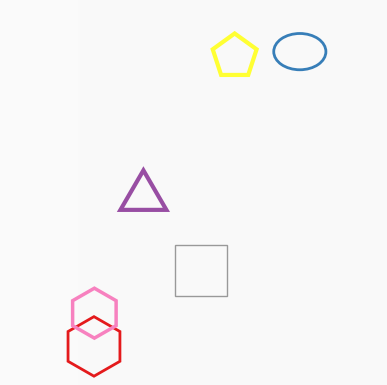[{"shape": "hexagon", "thickness": 2, "radius": 0.39, "center": [0.243, 0.1]}, {"shape": "oval", "thickness": 2, "radius": 0.34, "center": [0.774, 0.866]}, {"shape": "triangle", "thickness": 3, "radius": 0.34, "center": [0.37, 0.489]}, {"shape": "pentagon", "thickness": 3, "radius": 0.3, "center": [0.606, 0.854]}, {"shape": "hexagon", "thickness": 2.5, "radius": 0.32, "center": [0.244, 0.187]}, {"shape": "square", "thickness": 1, "radius": 0.33, "center": [0.519, 0.298]}]